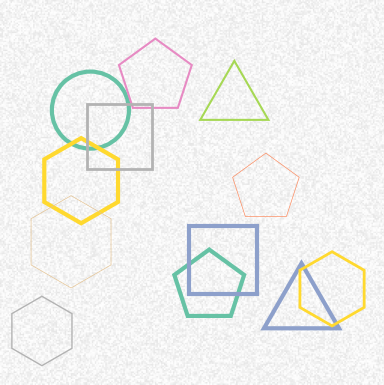[{"shape": "circle", "thickness": 3, "radius": 0.5, "center": [0.235, 0.714]}, {"shape": "pentagon", "thickness": 3, "radius": 0.48, "center": [0.543, 0.256]}, {"shape": "pentagon", "thickness": 0.5, "radius": 0.45, "center": [0.691, 0.511]}, {"shape": "triangle", "thickness": 3, "radius": 0.56, "center": [0.783, 0.204]}, {"shape": "square", "thickness": 3, "radius": 0.44, "center": [0.58, 0.325]}, {"shape": "pentagon", "thickness": 1.5, "radius": 0.5, "center": [0.404, 0.8]}, {"shape": "triangle", "thickness": 1.5, "radius": 0.51, "center": [0.609, 0.74]}, {"shape": "hexagon", "thickness": 2, "radius": 0.48, "center": [0.862, 0.25]}, {"shape": "hexagon", "thickness": 3, "radius": 0.55, "center": [0.211, 0.531]}, {"shape": "hexagon", "thickness": 0.5, "radius": 0.6, "center": [0.185, 0.372]}, {"shape": "square", "thickness": 2, "radius": 0.42, "center": [0.31, 0.646]}, {"shape": "hexagon", "thickness": 1, "radius": 0.45, "center": [0.109, 0.14]}]